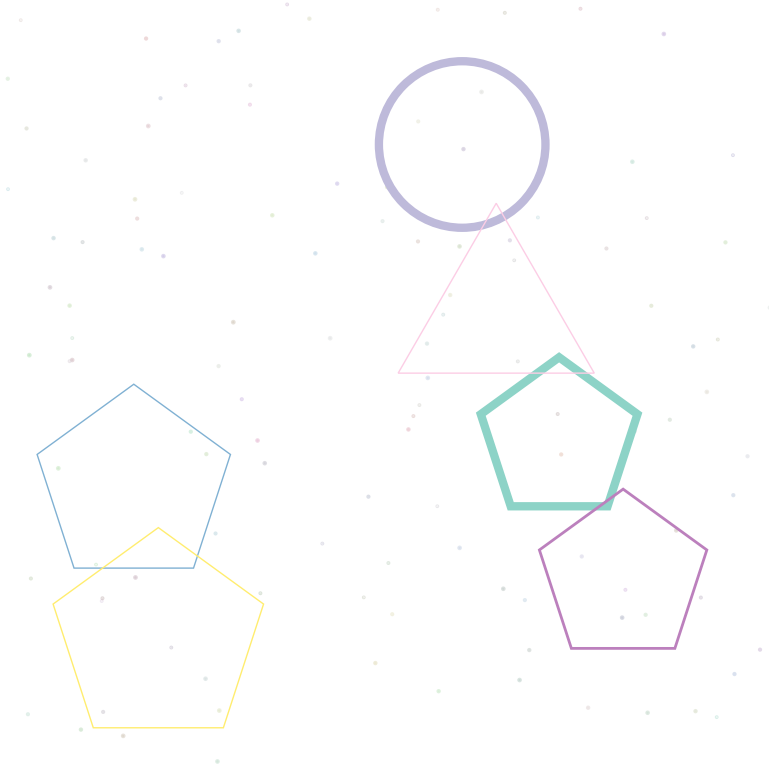[{"shape": "pentagon", "thickness": 3, "radius": 0.53, "center": [0.726, 0.429]}, {"shape": "circle", "thickness": 3, "radius": 0.54, "center": [0.6, 0.812]}, {"shape": "pentagon", "thickness": 0.5, "radius": 0.66, "center": [0.174, 0.369]}, {"shape": "triangle", "thickness": 0.5, "radius": 0.74, "center": [0.644, 0.589]}, {"shape": "pentagon", "thickness": 1, "radius": 0.57, "center": [0.809, 0.25]}, {"shape": "pentagon", "thickness": 0.5, "radius": 0.72, "center": [0.206, 0.171]}]